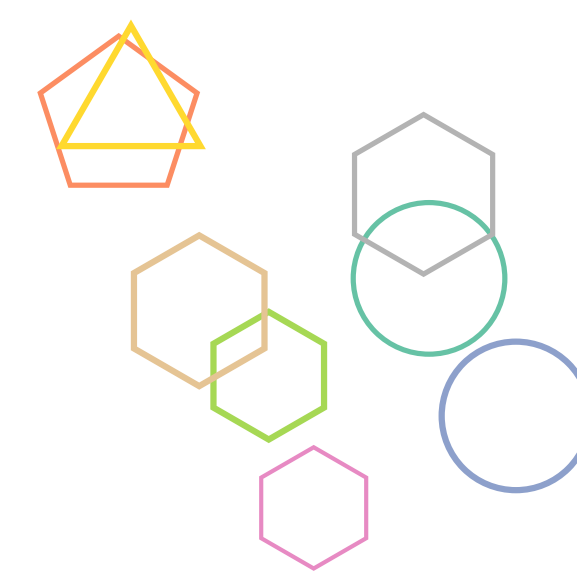[{"shape": "circle", "thickness": 2.5, "radius": 0.66, "center": [0.743, 0.517]}, {"shape": "pentagon", "thickness": 2.5, "radius": 0.71, "center": [0.206, 0.794]}, {"shape": "circle", "thickness": 3, "radius": 0.64, "center": [0.893, 0.279]}, {"shape": "hexagon", "thickness": 2, "radius": 0.52, "center": [0.543, 0.12]}, {"shape": "hexagon", "thickness": 3, "radius": 0.55, "center": [0.465, 0.349]}, {"shape": "triangle", "thickness": 3, "radius": 0.69, "center": [0.227, 0.816]}, {"shape": "hexagon", "thickness": 3, "radius": 0.65, "center": [0.345, 0.461]}, {"shape": "hexagon", "thickness": 2.5, "radius": 0.69, "center": [0.733, 0.663]}]